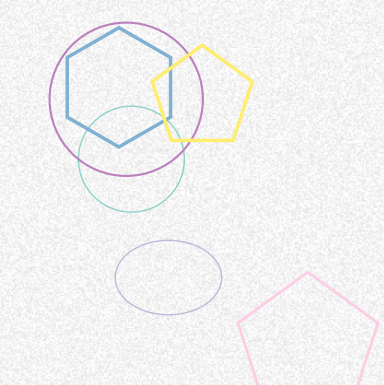[{"shape": "circle", "thickness": 1, "radius": 0.69, "center": [0.341, 0.587]}, {"shape": "oval", "thickness": 1, "radius": 0.69, "center": [0.438, 0.279]}, {"shape": "hexagon", "thickness": 2.5, "radius": 0.77, "center": [0.309, 0.773]}, {"shape": "pentagon", "thickness": 2, "radius": 0.96, "center": [0.8, 0.102]}, {"shape": "circle", "thickness": 1.5, "radius": 1.0, "center": [0.328, 0.742]}, {"shape": "pentagon", "thickness": 2.5, "radius": 0.68, "center": [0.525, 0.746]}]